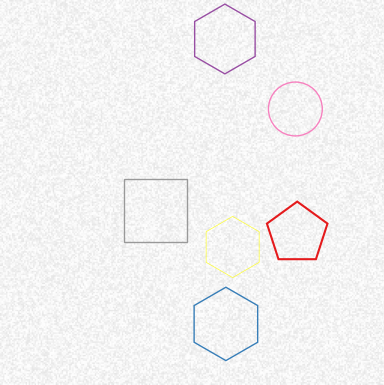[{"shape": "pentagon", "thickness": 1.5, "radius": 0.41, "center": [0.772, 0.394]}, {"shape": "hexagon", "thickness": 1, "radius": 0.48, "center": [0.587, 0.159]}, {"shape": "hexagon", "thickness": 1, "radius": 0.45, "center": [0.584, 0.899]}, {"shape": "hexagon", "thickness": 0.5, "radius": 0.4, "center": [0.604, 0.358]}, {"shape": "circle", "thickness": 1, "radius": 0.35, "center": [0.767, 0.717]}, {"shape": "square", "thickness": 1, "radius": 0.41, "center": [0.404, 0.454]}]